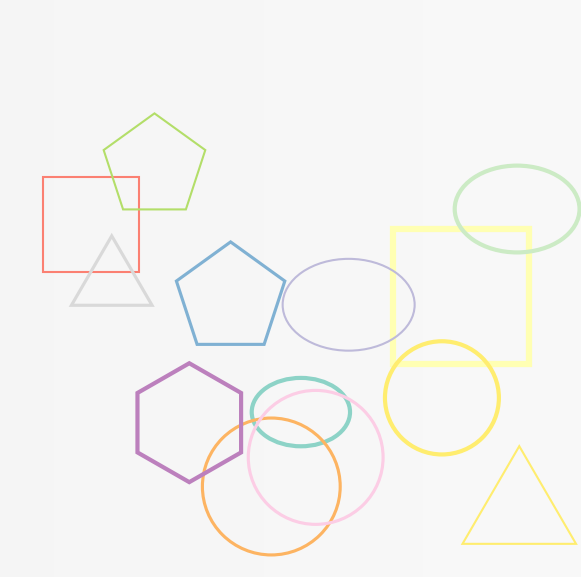[{"shape": "oval", "thickness": 2, "radius": 0.42, "center": [0.518, 0.286]}, {"shape": "square", "thickness": 3, "radius": 0.58, "center": [0.793, 0.486]}, {"shape": "oval", "thickness": 1, "radius": 0.57, "center": [0.6, 0.471]}, {"shape": "square", "thickness": 1, "radius": 0.41, "center": [0.156, 0.61]}, {"shape": "pentagon", "thickness": 1.5, "radius": 0.49, "center": [0.397, 0.482]}, {"shape": "circle", "thickness": 1.5, "radius": 0.59, "center": [0.467, 0.157]}, {"shape": "pentagon", "thickness": 1, "radius": 0.46, "center": [0.266, 0.711]}, {"shape": "circle", "thickness": 1.5, "radius": 0.58, "center": [0.543, 0.207]}, {"shape": "triangle", "thickness": 1.5, "radius": 0.4, "center": [0.192, 0.511]}, {"shape": "hexagon", "thickness": 2, "radius": 0.51, "center": [0.326, 0.267]}, {"shape": "oval", "thickness": 2, "radius": 0.54, "center": [0.89, 0.637]}, {"shape": "circle", "thickness": 2, "radius": 0.49, "center": [0.76, 0.31]}, {"shape": "triangle", "thickness": 1, "radius": 0.56, "center": [0.893, 0.114]}]